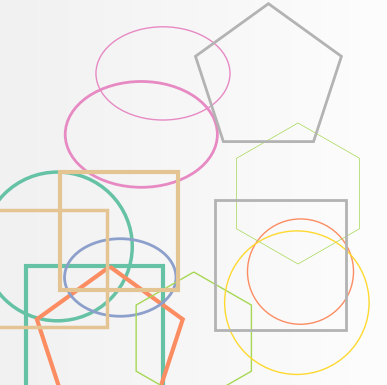[{"shape": "circle", "thickness": 2.5, "radius": 0.97, "center": [0.148, 0.36]}, {"shape": "square", "thickness": 3, "radius": 0.88, "center": [0.244, 0.132]}, {"shape": "circle", "thickness": 1, "radius": 0.68, "center": [0.775, 0.295]}, {"shape": "pentagon", "thickness": 3, "radius": 0.99, "center": [0.283, 0.11]}, {"shape": "oval", "thickness": 2, "radius": 0.72, "center": [0.31, 0.279]}, {"shape": "oval", "thickness": 2, "radius": 0.98, "center": [0.365, 0.651]}, {"shape": "oval", "thickness": 1, "radius": 0.86, "center": [0.421, 0.809]}, {"shape": "hexagon", "thickness": 1, "radius": 0.86, "center": [0.5, 0.122]}, {"shape": "hexagon", "thickness": 0.5, "radius": 0.92, "center": [0.769, 0.497]}, {"shape": "circle", "thickness": 1, "radius": 0.93, "center": [0.766, 0.214]}, {"shape": "square", "thickness": 2.5, "radius": 0.76, "center": [0.125, 0.303]}, {"shape": "square", "thickness": 3, "radius": 0.76, "center": [0.307, 0.4]}, {"shape": "pentagon", "thickness": 2, "radius": 0.99, "center": [0.693, 0.792]}, {"shape": "square", "thickness": 2, "radius": 0.85, "center": [0.724, 0.312]}]